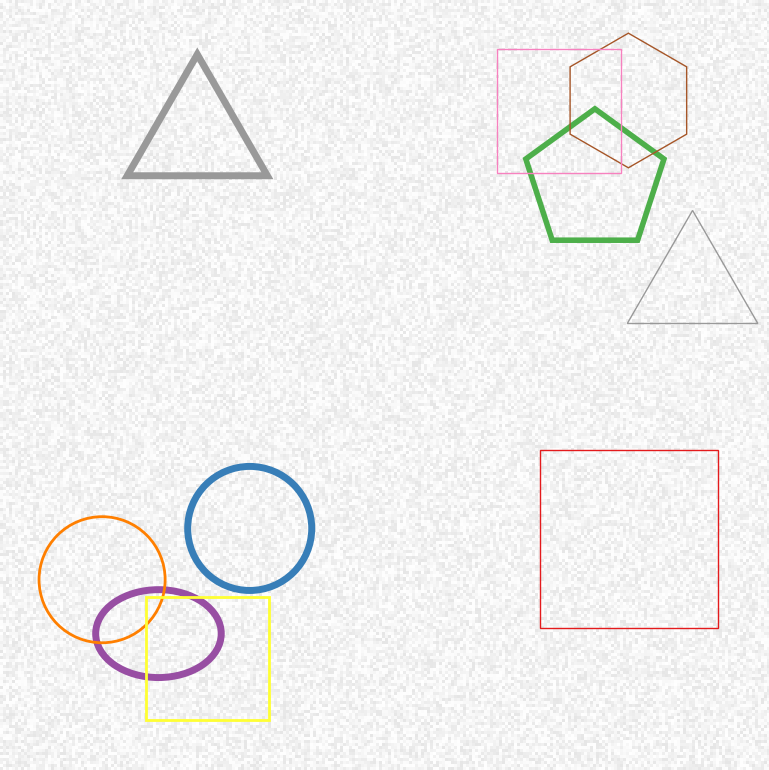[{"shape": "square", "thickness": 0.5, "radius": 0.58, "center": [0.816, 0.3]}, {"shape": "circle", "thickness": 2.5, "radius": 0.4, "center": [0.324, 0.314]}, {"shape": "pentagon", "thickness": 2, "radius": 0.47, "center": [0.773, 0.764]}, {"shape": "oval", "thickness": 2.5, "radius": 0.41, "center": [0.206, 0.177]}, {"shape": "circle", "thickness": 1, "radius": 0.41, "center": [0.133, 0.247]}, {"shape": "square", "thickness": 1, "radius": 0.4, "center": [0.269, 0.145]}, {"shape": "hexagon", "thickness": 0.5, "radius": 0.44, "center": [0.816, 0.87]}, {"shape": "square", "thickness": 0.5, "radius": 0.4, "center": [0.726, 0.856]}, {"shape": "triangle", "thickness": 0.5, "radius": 0.49, "center": [0.899, 0.629]}, {"shape": "triangle", "thickness": 2.5, "radius": 0.53, "center": [0.256, 0.824]}]